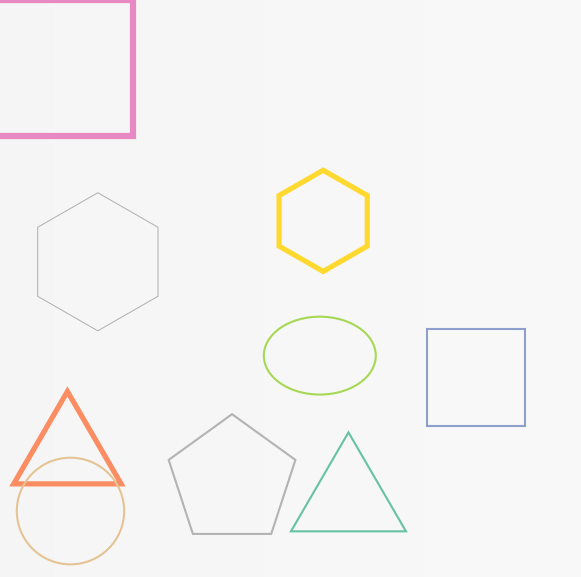[{"shape": "triangle", "thickness": 1, "radius": 0.57, "center": [0.6, 0.136]}, {"shape": "triangle", "thickness": 2.5, "radius": 0.53, "center": [0.116, 0.215]}, {"shape": "square", "thickness": 1, "radius": 0.42, "center": [0.819, 0.345]}, {"shape": "square", "thickness": 3, "radius": 0.59, "center": [0.111, 0.882]}, {"shape": "oval", "thickness": 1, "radius": 0.48, "center": [0.55, 0.383]}, {"shape": "hexagon", "thickness": 2.5, "radius": 0.44, "center": [0.556, 0.617]}, {"shape": "circle", "thickness": 1, "radius": 0.46, "center": [0.121, 0.114]}, {"shape": "hexagon", "thickness": 0.5, "radius": 0.6, "center": [0.168, 0.546]}, {"shape": "pentagon", "thickness": 1, "radius": 0.57, "center": [0.399, 0.167]}]